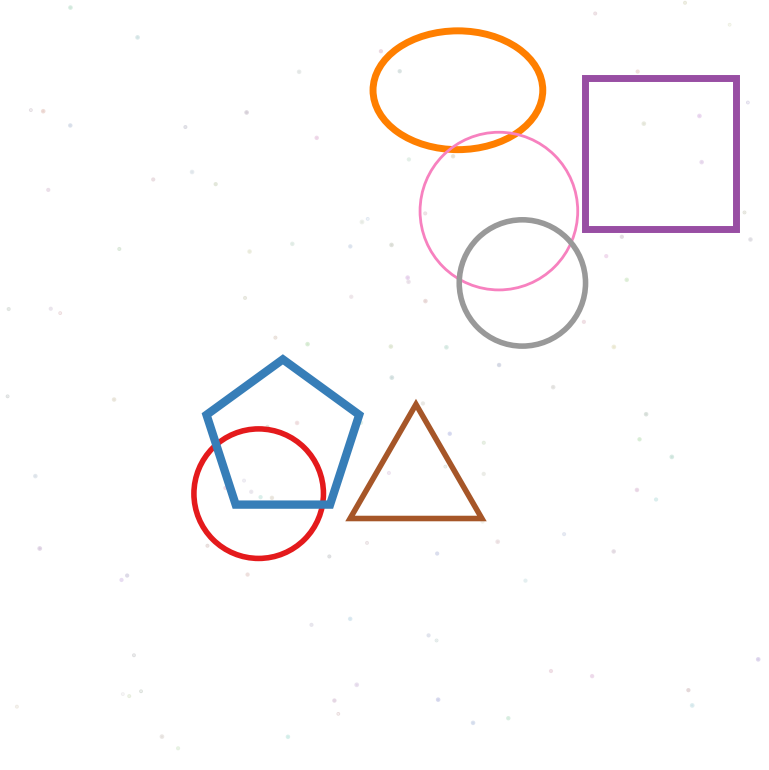[{"shape": "circle", "thickness": 2, "radius": 0.42, "center": [0.336, 0.359]}, {"shape": "pentagon", "thickness": 3, "radius": 0.52, "center": [0.367, 0.429]}, {"shape": "square", "thickness": 2.5, "radius": 0.49, "center": [0.858, 0.8]}, {"shape": "oval", "thickness": 2.5, "radius": 0.55, "center": [0.595, 0.883]}, {"shape": "triangle", "thickness": 2, "radius": 0.49, "center": [0.54, 0.376]}, {"shape": "circle", "thickness": 1, "radius": 0.51, "center": [0.648, 0.726]}, {"shape": "circle", "thickness": 2, "radius": 0.41, "center": [0.678, 0.633]}]